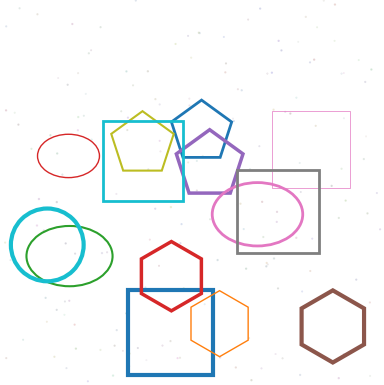[{"shape": "pentagon", "thickness": 2, "radius": 0.41, "center": [0.524, 0.658]}, {"shape": "square", "thickness": 3, "radius": 0.55, "center": [0.442, 0.137]}, {"shape": "hexagon", "thickness": 1, "radius": 0.43, "center": [0.57, 0.159]}, {"shape": "oval", "thickness": 1.5, "radius": 0.56, "center": [0.181, 0.335]}, {"shape": "oval", "thickness": 1, "radius": 0.4, "center": [0.178, 0.595]}, {"shape": "hexagon", "thickness": 2.5, "radius": 0.45, "center": [0.445, 0.283]}, {"shape": "pentagon", "thickness": 2.5, "radius": 0.46, "center": [0.545, 0.572]}, {"shape": "hexagon", "thickness": 3, "radius": 0.47, "center": [0.864, 0.152]}, {"shape": "oval", "thickness": 2, "radius": 0.59, "center": [0.669, 0.443]}, {"shape": "square", "thickness": 0.5, "radius": 0.5, "center": [0.808, 0.612]}, {"shape": "square", "thickness": 2, "radius": 0.53, "center": [0.722, 0.451]}, {"shape": "pentagon", "thickness": 1.5, "radius": 0.43, "center": [0.37, 0.626]}, {"shape": "square", "thickness": 2, "radius": 0.52, "center": [0.37, 0.583]}, {"shape": "circle", "thickness": 3, "radius": 0.47, "center": [0.123, 0.364]}]